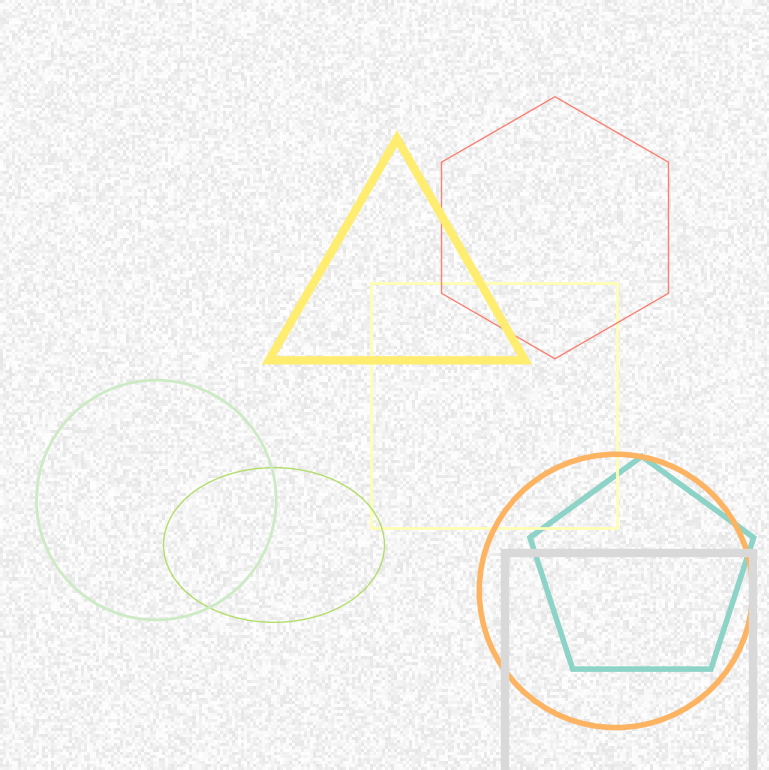[{"shape": "pentagon", "thickness": 2, "radius": 0.76, "center": [0.834, 0.255]}, {"shape": "square", "thickness": 1, "radius": 0.8, "center": [0.642, 0.473]}, {"shape": "hexagon", "thickness": 0.5, "radius": 0.85, "center": [0.721, 0.704]}, {"shape": "circle", "thickness": 2, "radius": 0.89, "center": [0.8, 0.233]}, {"shape": "oval", "thickness": 0.5, "radius": 0.72, "center": [0.356, 0.292]}, {"shape": "square", "thickness": 3, "radius": 0.81, "center": [0.817, 0.121]}, {"shape": "circle", "thickness": 1, "radius": 0.78, "center": [0.203, 0.351]}, {"shape": "triangle", "thickness": 3, "radius": 0.96, "center": [0.516, 0.628]}]